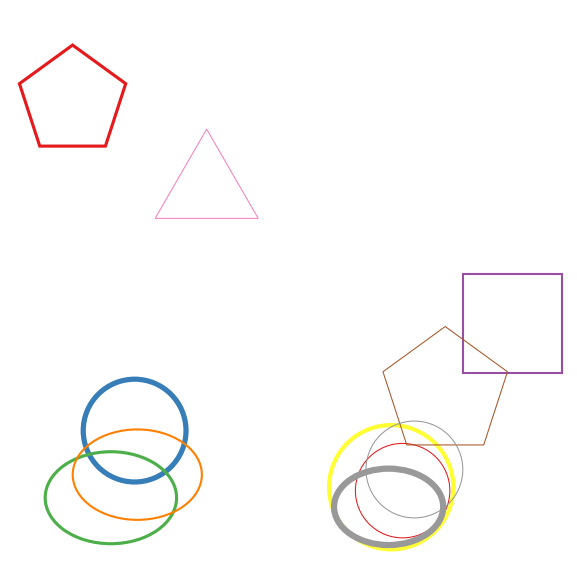[{"shape": "circle", "thickness": 0.5, "radius": 0.41, "center": [0.697, 0.15]}, {"shape": "pentagon", "thickness": 1.5, "radius": 0.48, "center": [0.126, 0.824]}, {"shape": "circle", "thickness": 2.5, "radius": 0.44, "center": [0.233, 0.254]}, {"shape": "oval", "thickness": 1.5, "radius": 0.57, "center": [0.192, 0.137]}, {"shape": "square", "thickness": 1, "radius": 0.43, "center": [0.888, 0.439]}, {"shape": "oval", "thickness": 1, "radius": 0.56, "center": [0.238, 0.177]}, {"shape": "circle", "thickness": 2, "radius": 0.54, "center": [0.677, 0.155]}, {"shape": "pentagon", "thickness": 0.5, "radius": 0.57, "center": [0.771, 0.32]}, {"shape": "triangle", "thickness": 0.5, "radius": 0.52, "center": [0.358, 0.673]}, {"shape": "oval", "thickness": 3, "radius": 0.47, "center": [0.673, 0.121]}, {"shape": "circle", "thickness": 0.5, "radius": 0.42, "center": [0.718, 0.186]}]